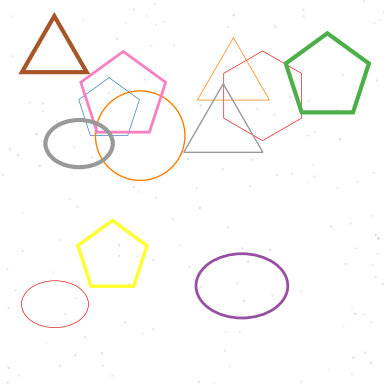[{"shape": "hexagon", "thickness": 0.5, "radius": 0.58, "center": [0.682, 0.751]}, {"shape": "oval", "thickness": 0.5, "radius": 0.44, "center": [0.143, 0.21]}, {"shape": "pentagon", "thickness": 0.5, "radius": 0.41, "center": [0.283, 0.716]}, {"shape": "pentagon", "thickness": 3, "radius": 0.57, "center": [0.85, 0.8]}, {"shape": "oval", "thickness": 2, "radius": 0.6, "center": [0.628, 0.258]}, {"shape": "circle", "thickness": 1, "radius": 0.58, "center": [0.364, 0.648]}, {"shape": "triangle", "thickness": 0.5, "radius": 0.54, "center": [0.606, 0.794]}, {"shape": "pentagon", "thickness": 2.5, "radius": 0.47, "center": [0.292, 0.333]}, {"shape": "triangle", "thickness": 3, "radius": 0.49, "center": [0.141, 0.861]}, {"shape": "pentagon", "thickness": 2, "radius": 0.58, "center": [0.32, 0.75]}, {"shape": "triangle", "thickness": 1, "radius": 0.59, "center": [0.58, 0.664]}, {"shape": "oval", "thickness": 3, "radius": 0.44, "center": [0.205, 0.627]}]